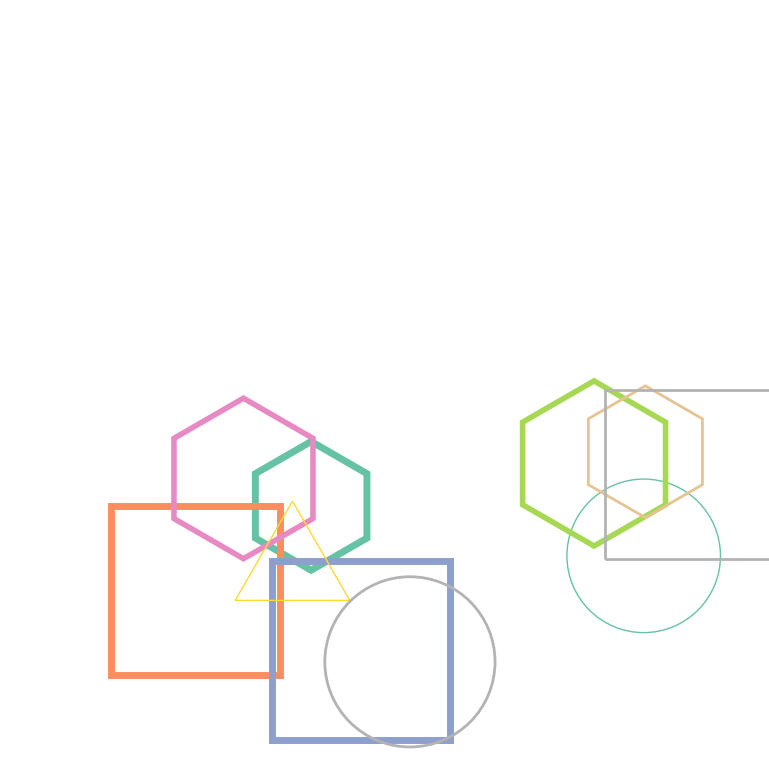[{"shape": "hexagon", "thickness": 2.5, "radius": 0.42, "center": [0.404, 0.343]}, {"shape": "circle", "thickness": 0.5, "radius": 0.5, "center": [0.836, 0.278]}, {"shape": "square", "thickness": 2.5, "radius": 0.55, "center": [0.254, 0.233]}, {"shape": "square", "thickness": 2.5, "radius": 0.58, "center": [0.469, 0.155]}, {"shape": "hexagon", "thickness": 2, "radius": 0.52, "center": [0.316, 0.379]}, {"shape": "hexagon", "thickness": 2, "radius": 0.54, "center": [0.771, 0.398]}, {"shape": "triangle", "thickness": 0.5, "radius": 0.43, "center": [0.38, 0.263]}, {"shape": "hexagon", "thickness": 1, "radius": 0.43, "center": [0.838, 0.413]}, {"shape": "circle", "thickness": 1, "radius": 0.55, "center": [0.532, 0.14]}, {"shape": "square", "thickness": 1, "radius": 0.55, "center": [0.896, 0.384]}]